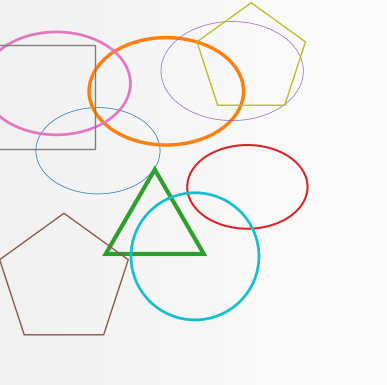[{"shape": "oval", "thickness": 0.5, "radius": 0.8, "center": [0.253, 0.608]}, {"shape": "oval", "thickness": 2.5, "radius": 1.0, "center": [0.429, 0.763]}, {"shape": "triangle", "thickness": 3, "radius": 0.73, "center": [0.399, 0.413]}, {"shape": "oval", "thickness": 1.5, "radius": 0.78, "center": [0.638, 0.515]}, {"shape": "oval", "thickness": 0.5, "radius": 0.92, "center": [0.599, 0.815]}, {"shape": "pentagon", "thickness": 1, "radius": 0.87, "center": [0.165, 0.272]}, {"shape": "oval", "thickness": 2, "radius": 0.95, "center": [0.146, 0.783]}, {"shape": "square", "thickness": 1, "radius": 0.67, "center": [0.111, 0.748]}, {"shape": "pentagon", "thickness": 1, "radius": 0.74, "center": [0.648, 0.846]}, {"shape": "circle", "thickness": 2, "radius": 0.83, "center": [0.503, 0.334]}]